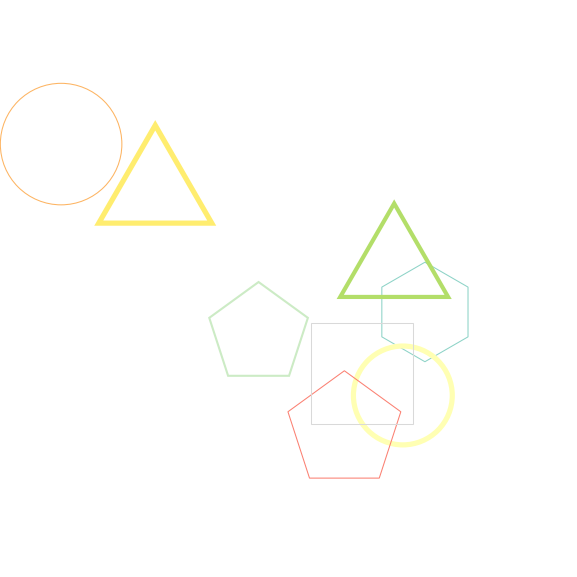[{"shape": "hexagon", "thickness": 0.5, "radius": 0.43, "center": [0.736, 0.459]}, {"shape": "circle", "thickness": 2.5, "radius": 0.43, "center": [0.698, 0.314]}, {"shape": "pentagon", "thickness": 0.5, "radius": 0.51, "center": [0.596, 0.254]}, {"shape": "circle", "thickness": 0.5, "radius": 0.53, "center": [0.106, 0.75]}, {"shape": "triangle", "thickness": 2, "radius": 0.54, "center": [0.683, 0.539]}, {"shape": "square", "thickness": 0.5, "radius": 0.44, "center": [0.627, 0.353]}, {"shape": "pentagon", "thickness": 1, "radius": 0.45, "center": [0.448, 0.421]}, {"shape": "triangle", "thickness": 2.5, "radius": 0.56, "center": [0.269, 0.669]}]